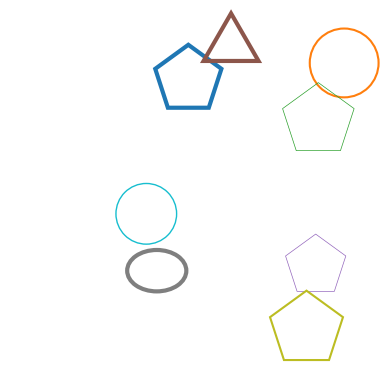[{"shape": "pentagon", "thickness": 3, "radius": 0.45, "center": [0.489, 0.793]}, {"shape": "circle", "thickness": 1.5, "radius": 0.45, "center": [0.894, 0.837]}, {"shape": "pentagon", "thickness": 0.5, "radius": 0.49, "center": [0.827, 0.688]}, {"shape": "pentagon", "thickness": 0.5, "radius": 0.41, "center": [0.82, 0.31]}, {"shape": "triangle", "thickness": 3, "radius": 0.41, "center": [0.6, 0.883]}, {"shape": "oval", "thickness": 3, "radius": 0.38, "center": [0.407, 0.297]}, {"shape": "pentagon", "thickness": 1.5, "radius": 0.5, "center": [0.796, 0.145]}, {"shape": "circle", "thickness": 1, "radius": 0.39, "center": [0.38, 0.445]}]